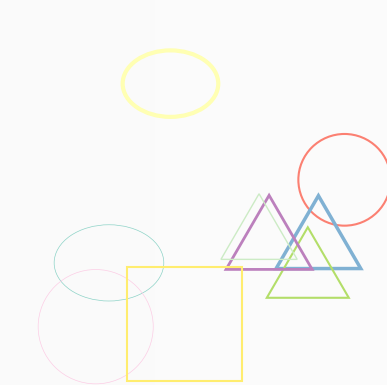[{"shape": "oval", "thickness": 0.5, "radius": 0.71, "center": [0.281, 0.317]}, {"shape": "oval", "thickness": 3, "radius": 0.62, "center": [0.44, 0.783]}, {"shape": "circle", "thickness": 1.5, "radius": 0.6, "center": [0.889, 0.533]}, {"shape": "triangle", "thickness": 2.5, "radius": 0.63, "center": [0.822, 0.366]}, {"shape": "triangle", "thickness": 1.5, "radius": 0.61, "center": [0.794, 0.288]}, {"shape": "circle", "thickness": 0.5, "radius": 0.74, "center": [0.247, 0.151]}, {"shape": "triangle", "thickness": 2, "radius": 0.64, "center": [0.694, 0.364]}, {"shape": "triangle", "thickness": 1, "radius": 0.57, "center": [0.669, 0.383]}, {"shape": "square", "thickness": 1.5, "radius": 0.74, "center": [0.476, 0.159]}]